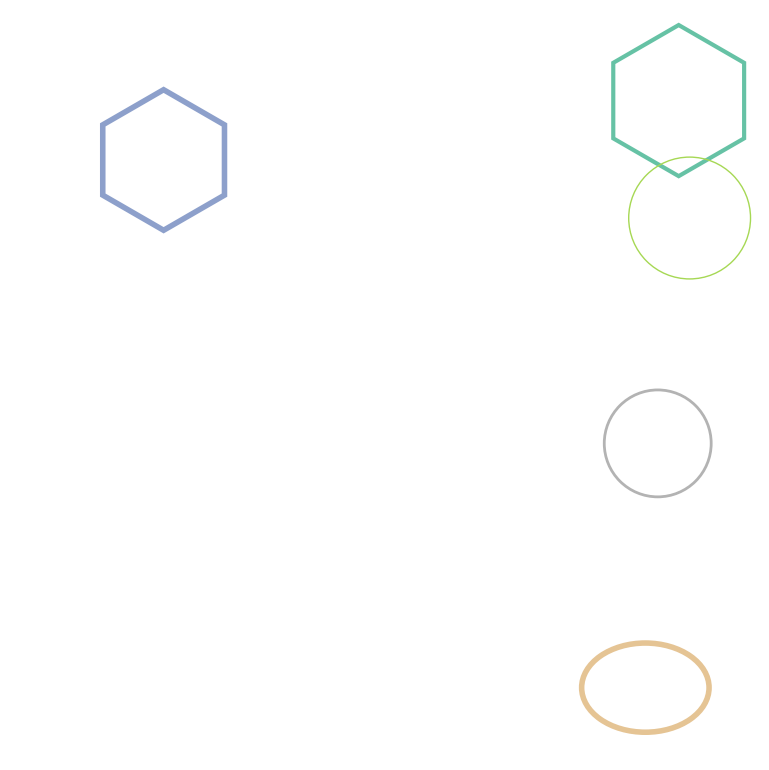[{"shape": "hexagon", "thickness": 1.5, "radius": 0.49, "center": [0.881, 0.869]}, {"shape": "hexagon", "thickness": 2, "radius": 0.46, "center": [0.212, 0.792]}, {"shape": "circle", "thickness": 0.5, "radius": 0.4, "center": [0.896, 0.717]}, {"shape": "oval", "thickness": 2, "radius": 0.41, "center": [0.838, 0.107]}, {"shape": "circle", "thickness": 1, "radius": 0.35, "center": [0.854, 0.424]}]